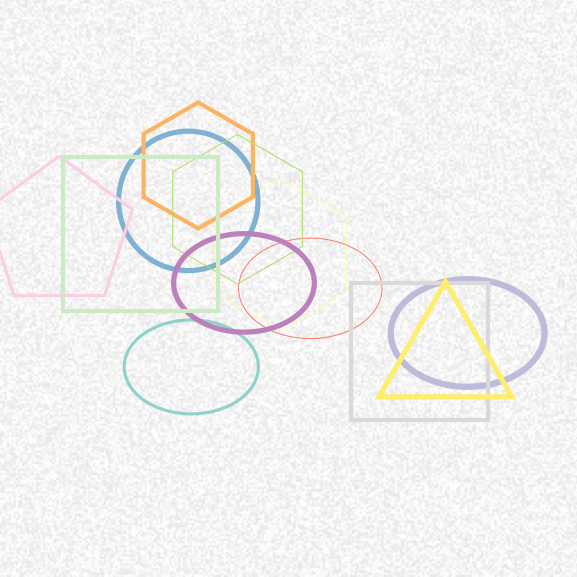[{"shape": "oval", "thickness": 1.5, "radius": 0.58, "center": [0.331, 0.364]}, {"shape": "hexagon", "thickness": 0.5, "radius": 0.66, "center": [0.486, 0.558]}, {"shape": "oval", "thickness": 3, "radius": 0.67, "center": [0.81, 0.423]}, {"shape": "oval", "thickness": 0.5, "radius": 0.62, "center": [0.537, 0.5]}, {"shape": "circle", "thickness": 2.5, "radius": 0.6, "center": [0.326, 0.651]}, {"shape": "hexagon", "thickness": 2, "radius": 0.55, "center": [0.343, 0.713]}, {"shape": "hexagon", "thickness": 0.5, "radius": 0.65, "center": [0.411, 0.637]}, {"shape": "pentagon", "thickness": 1.5, "radius": 0.67, "center": [0.103, 0.595]}, {"shape": "square", "thickness": 2, "radius": 0.6, "center": [0.726, 0.391]}, {"shape": "oval", "thickness": 2.5, "radius": 0.61, "center": [0.422, 0.509]}, {"shape": "square", "thickness": 2, "radius": 0.67, "center": [0.244, 0.594]}, {"shape": "triangle", "thickness": 2.5, "radius": 0.66, "center": [0.771, 0.378]}]